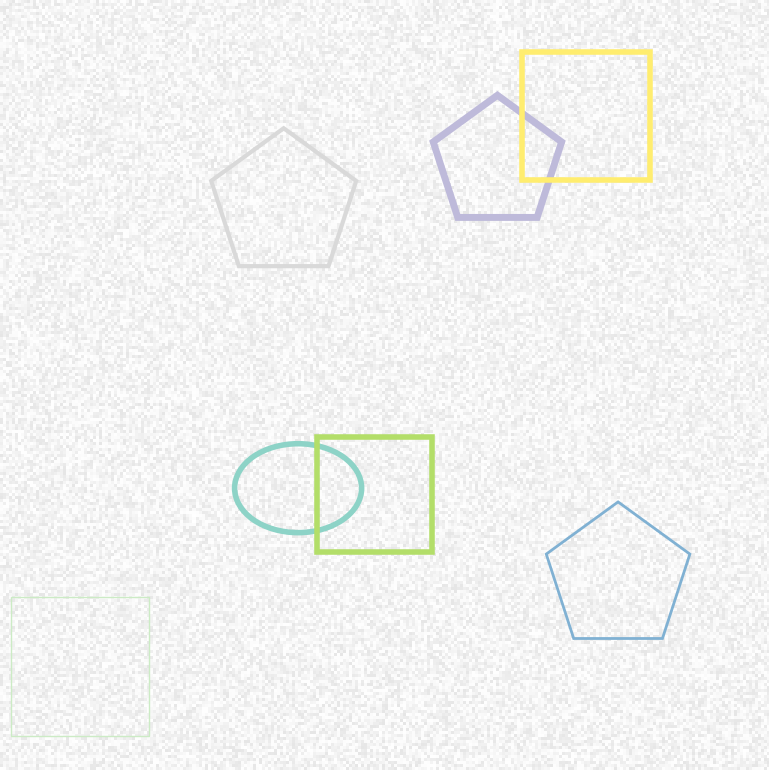[{"shape": "oval", "thickness": 2, "radius": 0.41, "center": [0.387, 0.366]}, {"shape": "pentagon", "thickness": 2.5, "radius": 0.44, "center": [0.646, 0.789]}, {"shape": "pentagon", "thickness": 1, "radius": 0.49, "center": [0.803, 0.25]}, {"shape": "square", "thickness": 2, "radius": 0.37, "center": [0.487, 0.358]}, {"shape": "pentagon", "thickness": 1.5, "radius": 0.5, "center": [0.368, 0.734]}, {"shape": "square", "thickness": 0.5, "radius": 0.45, "center": [0.104, 0.134]}, {"shape": "square", "thickness": 2, "radius": 0.42, "center": [0.761, 0.85]}]